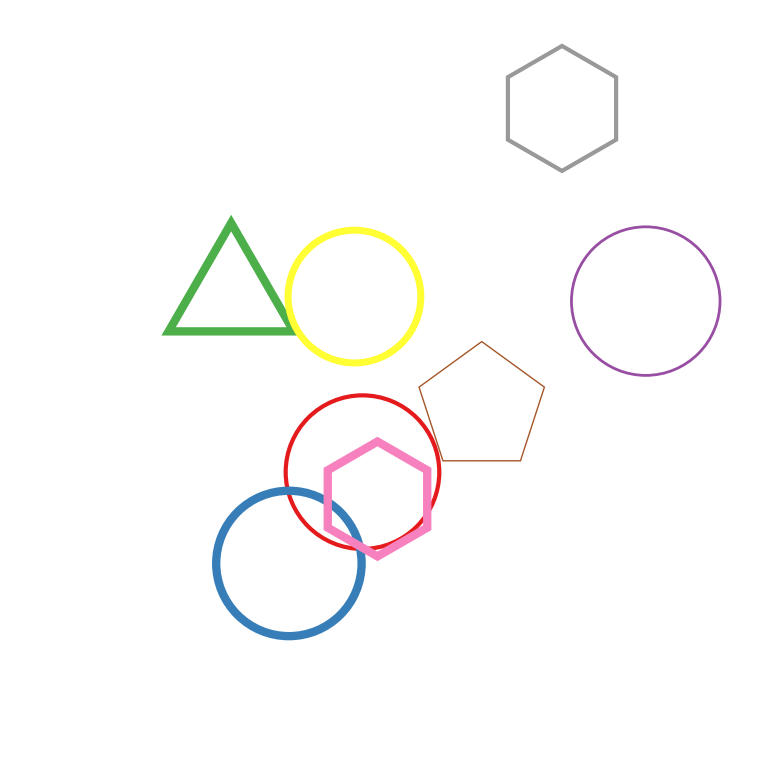[{"shape": "circle", "thickness": 1.5, "radius": 0.5, "center": [0.471, 0.387]}, {"shape": "circle", "thickness": 3, "radius": 0.47, "center": [0.375, 0.268]}, {"shape": "triangle", "thickness": 3, "radius": 0.47, "center": [0.3, 0.617]}, {"shape": "circle", "thickness": 1, "radius": 0.48, "center": [0.839, 0.609]}, {"shape": "circle", "thickness": 2.5, "radius": 0.43, "center": [0.46, 0.615]}, {"shape": "pentagon", "thickness": 0.5, "radius": 0.43, "center": [0.626, 0.471]}, {"shape": "hexagon", "thickness": 3, "radius": 0.37, "center": [0.49, 0.352]}, {"shape": "hexagon", "thickness": 1.5, "radius": 0.41, "center": [0.73, 0.859]}]